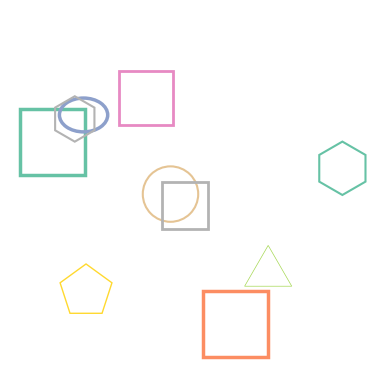[{"shape": "hexagon", "thickness": 1.5, "radius": 0.35, "center": [0.889, 0.563]}, {"shape": "square", "thickness": 2.5, "radius": 0.43, "center": [0.136, 0.631]}, {"shape": "square", "thickness": 2.5, "radius": 0.43, "center": [0.612, 0.159]}, {"shape": "oval", "thickness": 2.5, "radius": 0.31, "center": [0.217, 0.701]}, {"shape": "square", "thickness": 2, "radius": 0.35, "center": [0.379, 0.746]}, {"shape": "triangle", "thickness": 0.5, "radius": 0.35, "center": [0.697, 0.292]}, {"shape": "pentagon", "thickness": 1, "radius": 0.35, "center": [0.223, 0.244]}, {"shape": "circle", "thickness": 1.5, "radius": 0.36, "center": [0.443, 0.496]}, {"shape": "hexagon", "thickness": 1.5, "radius": 0.29, "center": [0.194, 0.691]}, {"shape": "square", "thickness": 2, "radius": 0.3, "center": [0.48, 0.466]}]